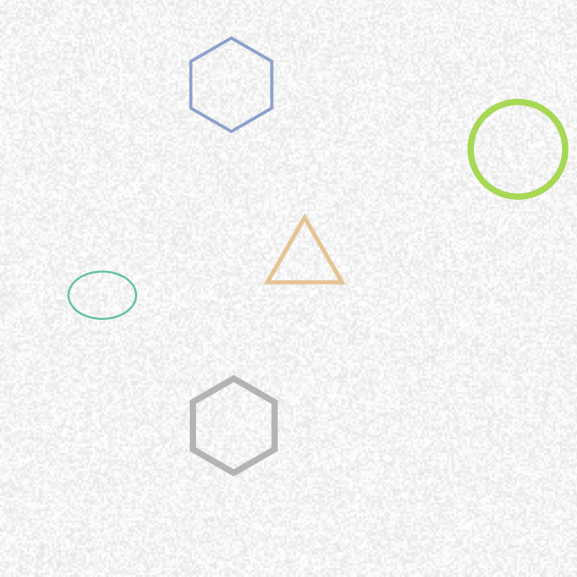[{"shape": "oval", "thickness": 1, "radius": 0.29, "center": [0.177, 0.488]}, {"shape": "hexagon", "thickness": 1.5, "radius": 0.4, "center": [0.401, 0.852]}, {"shape": "circle", "thickness": 3, "radius": 0.41, "center": [0.897, 0.741]}, {"shape": "triangle", "thickness": 2, "radius": 0.37, "center": [0.528, 0.548]}, {"shape": "hexagon", "thickness": 3, "radius": 0.41, "center": [0.405, 0.262]}]